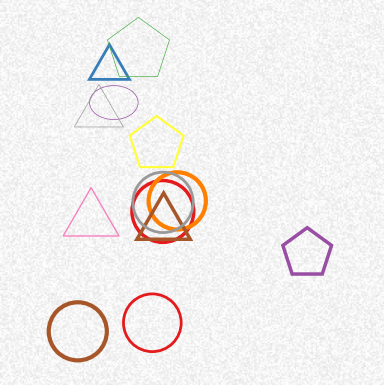[{"shape": "circle", "thickness": 2, "radius": 0.37, "center": [0.396, 0.162]}, {"shape": "circle", "thickness": 2.5, "radius": 0.4, "center": [0.423, 0.451]}, {"shape": "triangle", "thickness": 2, "radius": 0.3, "center": [0.284, 0.824]}, {"shape": "pentagon", "thickness": 0.5, "radius": 0.42, "center": [0.36, 0.87]}, {"shape": "oval", "thickness": 0.5, "radius": 0.32, "center": [0.296, 0.734]}, {"shape": "pentagon", "thickness": 2.5, "radius": 0.33, "center": [0.798, 0.342]}, {"shape": "circle", "thickness": 3, "radius": 0.37, "center": [0.46, 0.478]}, {"shape": "pentagon", "thickness": 1.5, "radius": 0.37, "center": [0.407, 0.625]}, {"shape": "triangle", "thickness": 2.5, "radius": 0.4, "center": [0.425, 0.419]}, {"shape": "circle", "thickness": 3, "radius": 0.38, "center": [0.202, 0.139]}, {"shape": "triangle", "thickness": 1, "radius": 0.42, "center": [0.237, 0.429]}, {"shape": "triangle", "thickness": 0.5, "radius": 0.37, "center": [0.257, 0.707]}, {"shape": "circle", "thickness": 2, "radius": 0.39, "center": [0.423, 0.474]}]